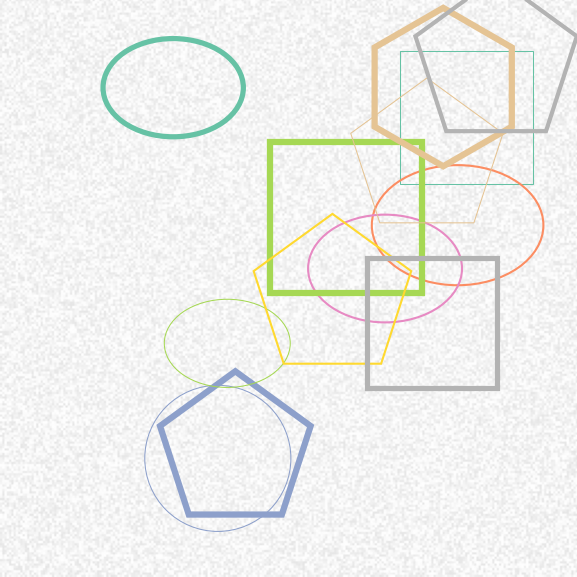[{"shape": "oval", "thickness": 2.5, "radius": 0.61, "center": [0.3, 0.847]}, {"shape": "square", "thickness": 0.5, "radius": 0.58, "center": [0.807, 0.796]}, {"shape": "oval", "thickness": 1, "radius": 0.74, "center": [0.792, 0.609]}, {"shape": "pentagon", "thickness": 3, "radius": 0.69, "center": [0.407, 0.219]}, {"shape": "circle", "thickness": 0.5, "radius": 0.63, "center": [0.377, 0.205]}, {"shape": "oval", "thickness": 1, "radius": 0.67, "center": [0.667, 0.534]}, {"shape": "square", "thickness": 3, "radius": 0.66, "center": [0.599, 0.622]}, {"shape": "oval", "thickness": 0.5, "radius": 0.55, "center": [0.394, 0.405]}, {"shape": "pentagon", "thickness": 1, "radius": 0.72, "center": [0.576, 0.485]}, {"shape": "pentagon", "thickness": 0.5, "radius": 0.69, "center": [0.739, 0.725]}, {"shape": "hexagon", "thickness": 3, "radius": 0.69, "center": [0.767, 0.848]}, {"shape": "pentagon", "thickness": 2, "radius": 0.73, "center": [0.859, 0.891]}, {"shape": "square", "thickness": 2.5, "radius": 0.56, "center": [0.748, 0.439]}]